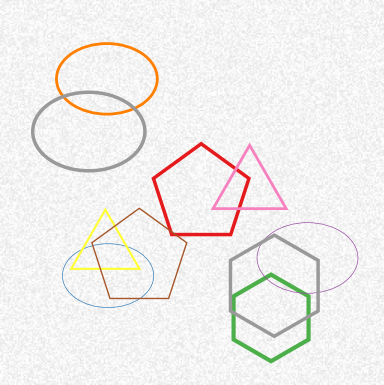[{"shape": "pentagon", "thickness": 2.5, "radius": 0.65, "center": [0.523, 0.496]}, {"shape": "oval", "thickness": 0.5, "radius": 0.59, "center": [0.281, 0.284]}, {"shape": "hexagon", "thickness": 3, "radius": 0.56, "center": [0.704, 0.174]}, {"shape": "oval", "thickness": 0.5, "radius": 0.66, "center": [0.799, 0.33]}, {"shape": "oval", "thickness": 2, "radius": 0.65, "center": [0.278, 0.795]}, {"shape": "triangle", "thickness": 1.5, "radius": 0.51, "center": [0.274, 0.353]}, {"shape": "pentagon", "thickness": 1, "radius": 0.65, "center": [0.362, 0.329]}, {"shape": "triangle", "thickness": 2, "radius": 0.55, "center": [0.648, 0.513]}, {"shape": "oval", "thickness": 2.5, "radius": 0.73, "center": [0.231, 0.658]}, {"shape": "hexagon", "thickness": 2.5, "radius": 0.66, "center": [0.712, 0.258]}]